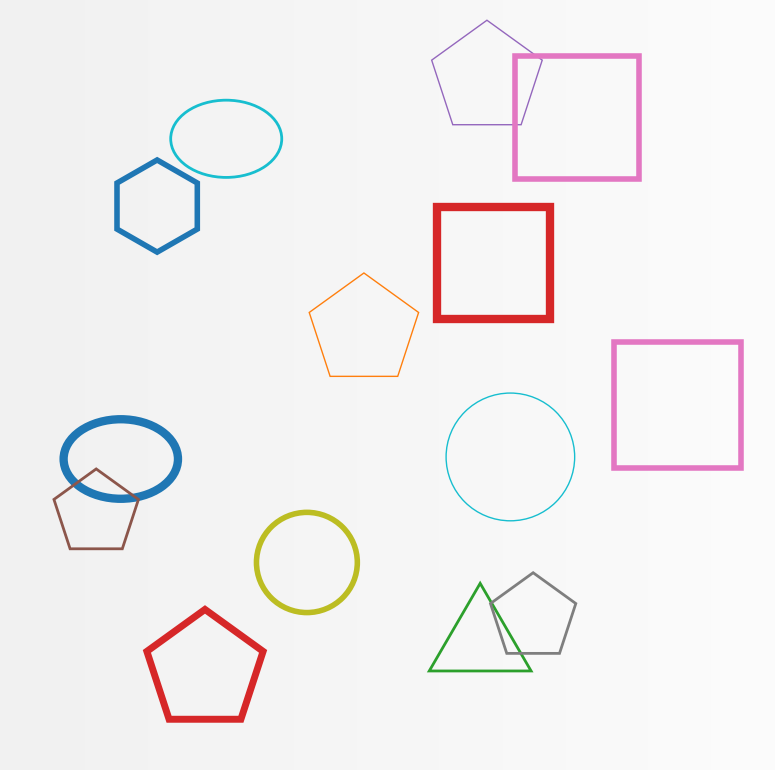[{"shape": "hexagon", "thickness": 2, "radius": 0.3, "center": [0.203, 0.732]}, {"shape": "oval", "thickness": 3, "radius": 0.37, "center": [0.156, 0.404]}, {"shape": "pentagon", "thickness": 0.5, "radius": 0.37, "center": [0.47, 0.571]}, {"shape": "triangle", "thickness": 1, "radius": 0.38, "center": [0.62, 0.167]}, {"shape": "pentagon", "thickness": 2.5, "radius": 0.39, "center": [0.264, 0.13]}, {"shape": "square", "thickness": 3, "radius": 0.36, "center": [0.636, 0.658]}, {"shape": "pentagon", "thickness": 0.5, "radius": 0.37, "center": [0.628, 0.899]}, {"shape": "pentagon", "thickness": 1, "radius": 0.29, "center": [0.124, 0.334]}, {"shape": "square", "thickness": 2, "radius": 0.41, "center": [0.874, 0.474]}, {"shape": "square", "thickness": 2, "radius": 0.4, "center": [0.745, 0.848]}, {"shape": "pentagon", "thickness": 1, "radius": 0.29, "center": [0.688, 0.198]}, {"shape": "circle", "thickness": 2, "radius": 0.33, "center": [0.396, 0.27]}, {"shape": "circle", "thickness": 0.5, "radius": 0.41, "center": [0.659, 0.407]}, {"shape": "oval", "thickness": 1, "radius": 0.36, "center": [0.292, 0.82]}]